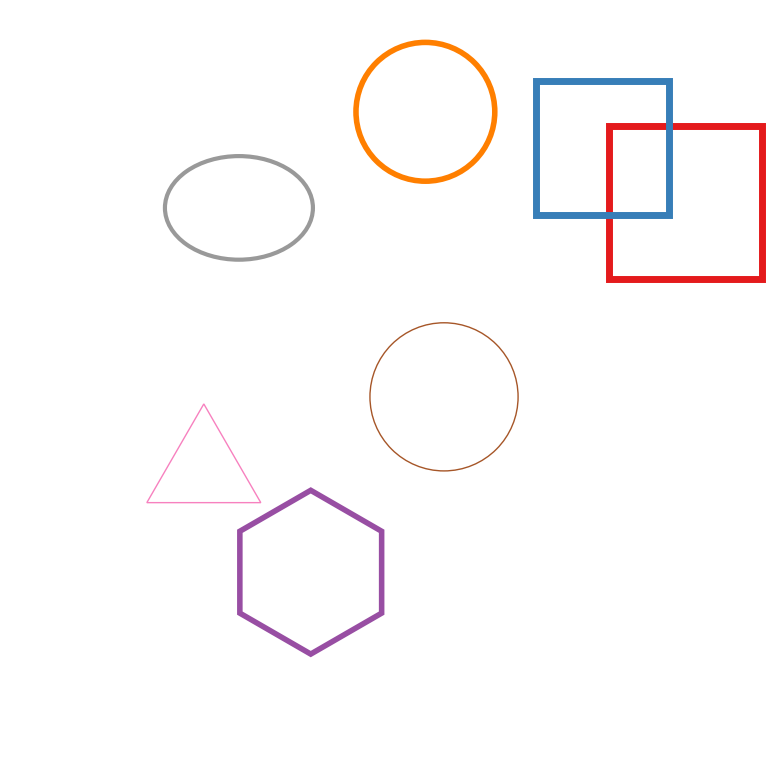[{"shape": "square", "thickness": 2.5, "radius": 0.5, "center": [0.89, 0.737]}, {"shape": "square", "thickness": 2.5, "radius": 0.43, "center": [0.782, 0.808]}, {"shape": "hexagon", "thickness": 2, "radius": 0.53, "center": [0.404, 0.257]}, {"shape": "circle", "thickness": 2, "radius": 0.45, "center": [0.552, 0.855]}, {"shape": "circle", "thickness": 0.5, "radius": 0.48, "center": [0.577, 0.485]}, {"shape": "triangle", "thickness": 0.5, "radius": 0.43, "center": [0.265, 0.39]}, {"shape": "oval", "thickness": 1.5, "radius": 0.48, "center": [0.31, 0.73]}]